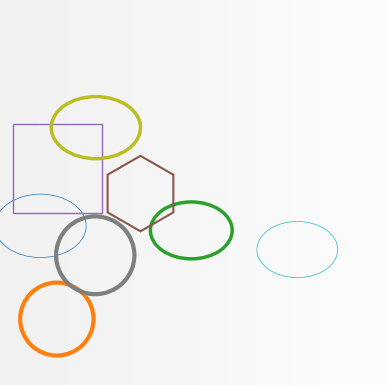[{"shape": "oval", "thickness": 0.5, "radius": 0.59, "center": [0.105, 0.413]}, {"shape": "circle", "thickness": 3, "radius": 0.47, "center": [0.147, 0.171]}, {"shape": "oval", "thickness": 2.5, "radius": 0.53, "center": [0.494, 0.402]}, {"shape": "square", "thickness": 1, "radius": 0.57, "center": [0.148, 0.562]}, {"shape": "hexagon", "thickness": 1.5, "radius": 0.49, "center": [0.363, 0.497]}, {"shape": "circle", "thickness": 3, "radius": 0.51, "center": [0.246, 0.337]}, {"shape": "oval", "thickness": 2.5, "radius": 0.58, "center": [0.247, 0.669]}, {"shape": "oval", "thickness": 0.5, "radius": 0.52, "center": [0.767, 0.352]}]